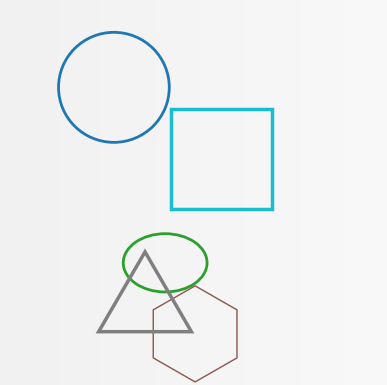[{"shape": "circle", "thickness": 2, "radius": 0.71, "center": [0.294, 0.773]}, {"shape": "oval", "thickness": 2, "radius": 0.54, "center": [0.426, 0.317]}, {"shape": "hexagon", "thickness": 1, "radius": 0.62, "center": [0.504, 0.133]}, {"shape": "triangle", "thickness": 2.5, "radius": 0.69, "center": [0.374, 0.208]}, {"shape": "square", "thickness": 2.5, "radius": 0.65, "center": [0.572, 0.588]}]